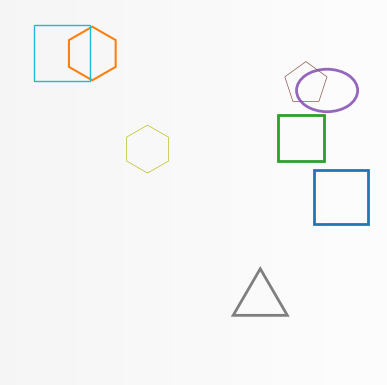[{"shape": "square", "thickness": 2, "radius": 0.35, "center": [0.88, 0.489]}, {"shape": "hexagon", "thickness": 1.5, "radius": 0.35, "center": [0.238, 0.861]}, {"shape": "square", "thickness": 2, "radius": 0.3, "center": [0.777, 0.641]}, {"shape": "oval", "thickness": 2, "radius": 0.39, "center": [0.844, 0.765]}, {"shape": "pentagon", "thickness": 0.5, "radius": 0.29, "center": [0.789, 0.783]}, {"shape": "triangle", "thickness": 2, "radius": 0.4, "center": [0.672, 0.221]}, {"shape": "hexagon", "thickness": 0.5, "radius": 0.31, "center": [0.381, 0.613]}, {"shape": "square", "thickness": 1, "radius": 0.36, "center": [0.161, 0.863]}]